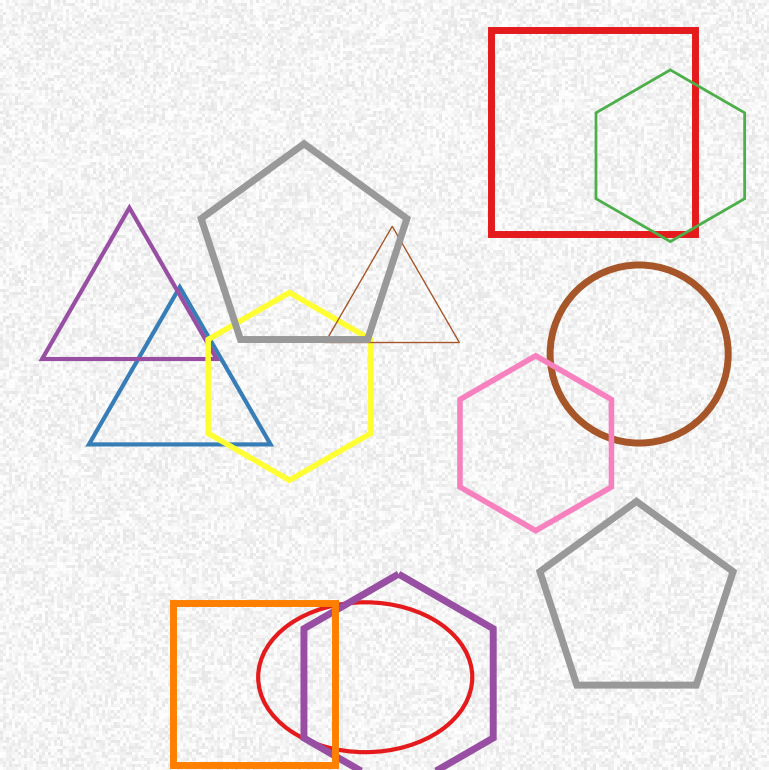[{"shape": "oval", "thickness": 1.5, "radius": 0.7, "center": [0.474, 0.12]}, {"shape": "square", "thickness": 2.5, "radius": 0.66, "center": [0.77, 0.828]}, {"shape": "triangle", "thickness": 1.5, "radius": 0.68, "center": [0.233, 0.491]}, {"shape": "hexagon", "thickness": 1, "radius": 0.56, "center": [0.871, 0.798]}, {"shape": "hexagon", "thickness": 2.5, "radius": 0.71, "center": [0.518, 0.113]}, {"shape": "triangle", "thickness": 1.5, "radius": 0.65, "center": [0.168, 0.599]}, {"shape": "square", "thickness": 2.5, "radius": 0.53, "center": [0.33, 0.112]}, {"shape": "hexagon", "thickness": 2, "radius": 0.61, "center": [0.376, 0.498]}, {"shape": "triangle", "thickness": 0.5, "radius": 0.5, "center": [0.509, 0.606]}, {"shape": "circle", "thickness": 2.5, "radius": 0.58, "center": [0.83, 0.54]}, {"shape": "hexagon", "thickness": 2, "radius": 0.57, "center": [0.696, 0.424]}, {"shape": "pentagon", "thickness": 2.5, "radius": 0.7, "center": [0.395, 0.673]}, {"shape": "pentagon", "thickness": 2.5, "radius": 0.66, "center": [0.827, 0.217]}]